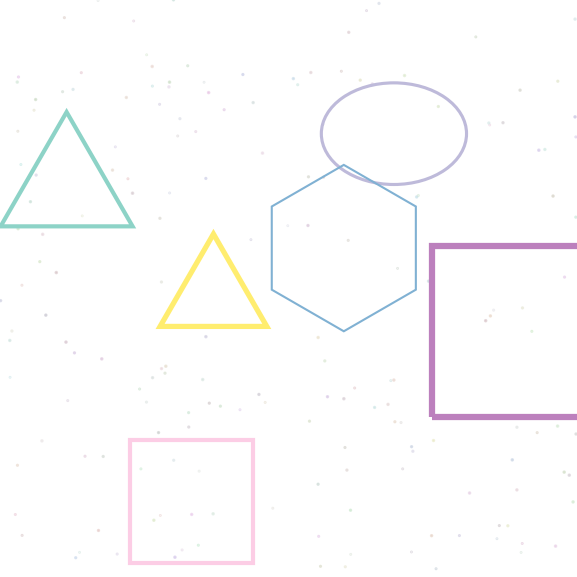[{"shape": "triangle", "thickness": 2, "radius": 0.66, "center": [0.115, 0.673]}, {"shape": "oval", "thickness": 1.5, "radius": 0.63, "center": [0.682, 0.768]}, {"shape": "hexagon", "thickness": 1, "radius": 0.72, "center": [0.595, 0.57]}, {"shape": "square", "thickness": 2, "radius": 0.53, "center": [0.332, 0.131]}, {"shape": "square", "thickness": 3, "radius": 0.74, "center": [0.897, 0.425]}, {"shape": "triangle", "thickness": 2.5, "radius": 0.53, "center": [0.37, 0.487]}]